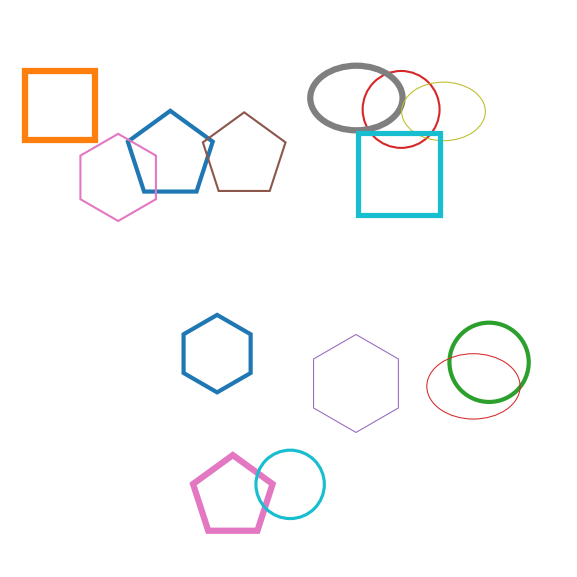[{"shape": "pentagon", "thickness": 2, "radius": 0.39, "center": [0.295, 0.73]}, {"shape": "hexagon", "thickness": 2, "radius": 0.34, "center": [0.376, 0.387]}, {"shape": "square", "thickness": 3, "radius": 0.3, "center": [0.104, 0.816]}, {"shape": "circle", "thickness": 2, "radius": 0.34, "center": [0.847, 0.372]}, {"shape": "oval", "thickness": 0.5, "radius": 0.4, "center": [0.82, 0.33]}, {"shape": "circle", "thickness": 1, "radius": 0.33, "center": [0.695, 0.81]}, {"shape": "hexagon", "thickness": 0.5, "radius": 0.42, "center": [0.616, 0.335]}, {"shape": "pentagon", "thickness": 1, "radius": 0.38, "center": [0.423, 0.729]}, {"shape": "hexagon", "thickness": 1, "radius": 0.38, "center": [0.205, 0.692]}, {"shape": "pentagon", "thickness": 3, "radius": 0.36, "center": [0.403, 0.139]}, {"shape": "oval", "thickness": 3, "radius": 0.4, "center": [0.617, 0.829]}, {"shape": "oval", "thickness": 0.5, "radius": 0.36, "center": [0.768, 0.806]}, {"shape": "circle", "thickness": 1.5, "radius": 0.3, "center": [0.502, 0.16]}, {"shape": "square", "thickness": 2.5, "radius": 0.35, "center": [0.691, 0.698]}]